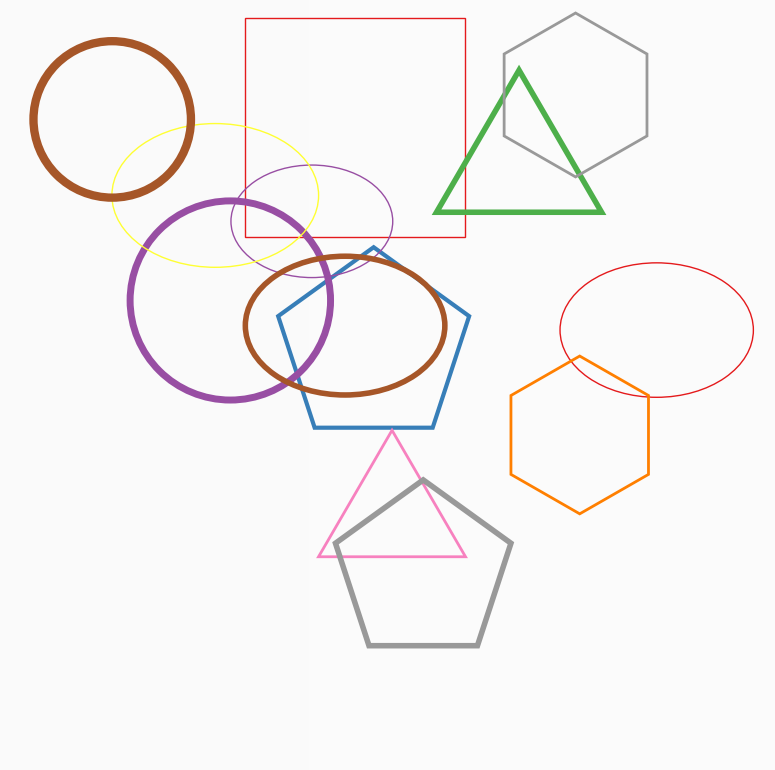[{"shape": "oval", "thickness": 0.5, "radius": 0.62, "center": [0.847, 0.571]}, {"shape": "square", "thickness": 0.5, "radius": 0.71, "center": [0.458, 0.834]}, {"shape": "pentagon", "thickness": 1.5, "radius": 0.65, "center": [0.482, 0.549]}, {"shape": "triangle", "thickness": 2, "radius": 0.61, "center": [0.67, 0.786]}, {"shape": "oval", "thickness": 0.5, "radius": 0.52, "center": [0.402, 0.713]}, {"shape": "circle", "thickness": 2.5, "radius": 0.65, "center": [0.297, 0.61]}, {"shape": "hexagon", "thickness": 1, "radius": 0.51, "center": [0.748, 0.435]}, {"shape": "oval", "thickness": 0.5, "radius": 0.67, "center": [0.278, 0.746]}, {"shape": "oval", "thickness": 2, "radius": 0.64, "center": [0.445, 0.577]}, {"shape": "circle", "thickness": 3, "radius": 0.51, "center": [0.145, 0.845]}, {"shape": "triangle", "thickness": 1, "radius": 0.55, "center": [0.506, 0.332]}, {"shape": "hexagon", "thickness": 1, "radius": 0.53, "center": [0.743, 0.877]}, {"shape": "pentagon", "thickness": 2, "radius": 0.6, "center": [0.546, 0.258]}]